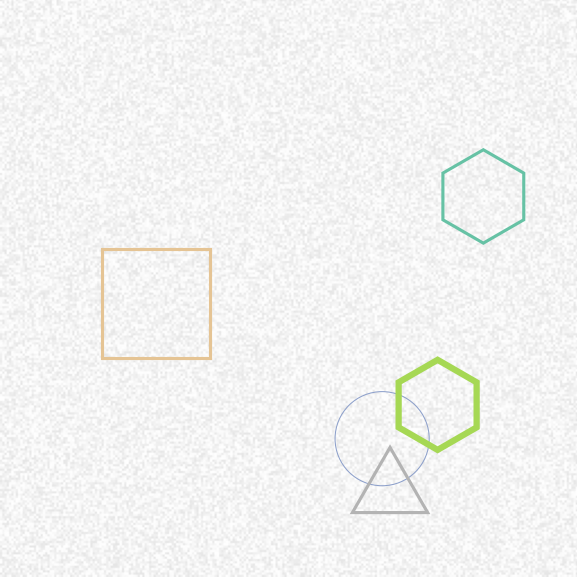[{"shape": "hexagon", "thickness": 1.5, "radius": 0.4, "center": [0.837, 0.659]}, {"shape": "circle", "thickness": 0.5, "radius": 0.41, "center": [0.662, 0.24]}, {"shape": "hexagon", "thickness": 3, "radius": 0.39, "center": [0.758, 0.298]}, {"shape": "square", "thickness": 1.5, "radius": 0.47, "center": [0.27, 0.474]}, {"shape": "triangle", "thickness": 1.5, "radius": 0.38, "center": [0.675, 0.149]}]